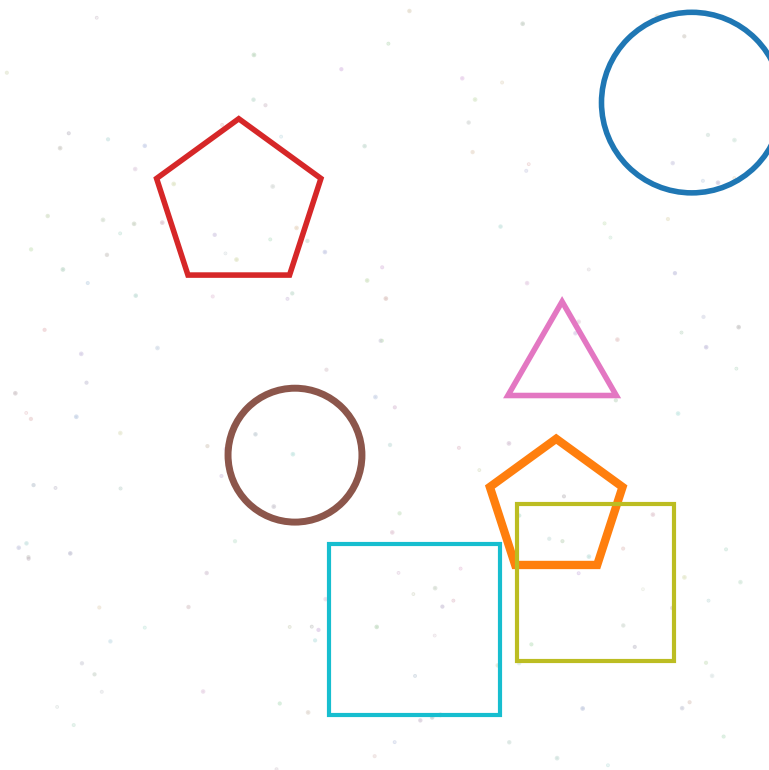[{"shape": "circle", "thickness": 2, "radius": 0.59, "center": [0.898, 0.867]}, {"shape": "pentagon", "thickness": 3, "radius": 0.45, "center": [0.722, 0.34]}, {"shape": "pentagon", "thickness": 2, "radius": 0.56, "center": [0.31, 0.734]}, {"shape": "circle", "thickness": 2.5, "radius": 0.43, "center": [0.383, 0.409]}, {"shape": "triangle", "thickness": 2, "radius": 0.41, "center": [0.73, 0.527]}, {"shape": "square", "thickness": 1.5, "radius": 0.51, "center": [0.774, 0.244]}, {"shape": "square", "thickness": 1.5, "radius": 0.56, "center": [0.539, 0.183]}]